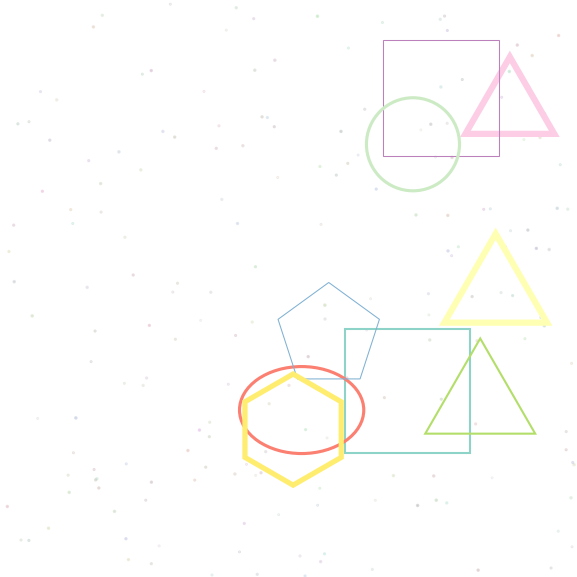[{"shape": "square", "thickness": 1, "radius": 0.54, "center": [0.706, 0.322]}, {"shape": "triangle", "thickness": 3, "radius": 0.51, "center": [0.858, 0.492]}, {"shape": "oval", "thickness": 1.5, "radius": 0.54, "center": [0.522, 0.289]}, {"shape": "pentagon", "thickness": 0.5, "radius": 0.46, "center": [0.569, 0.418]}, {"shape": "triangle", "thickness": 1, "radius": 0.55, "center": [0.832, 0.303]}, {"shape": "triangle", "thickness": 3, "radius": 0.44, "center": [0.883, 0.812]}, {"shape": "square", "thickness": 0.5, "radius": 0.5, "center": [0.764, 0.829]}, {"shape": "circle", "thickness": 1.5, "radius": 0.4, "center": [0.715, 0.749]}, {"shape": "hexagon", "thickness": 2.5, "radius": 0.48, "center": [0.508, 0.255]}]